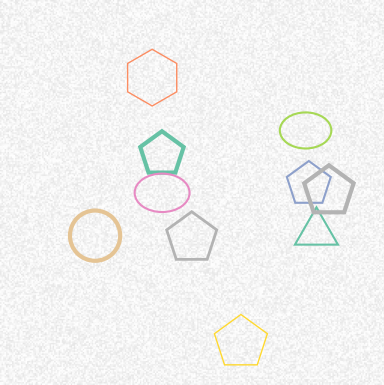[{"shape": "pentagon", "thickness": 3, "radius": 0.3, "center": [0.421, 0.6]}, {"shape": "triangle", "thickness": 1.5, "radius": 0.32, "center": [0.822, 0.397]}, {"shape": "hexagon", "thickness": 1, "radius": 0.37, "center": [0.395, 0.798]}, {"shape": "pentagon", "thickness": 1.5, "radius": 0.3, "center": [0.802, 0.522]}, {"shape": "oval", "thickness": 1.5, "radius": 0.36, "center": [0.421, 0.499]}, {"shape": "oval", "thickness": 1.5, "radius": 0.33, "center": [0.794, 0.661]}, {"shape": "pentagon", "thickness": 1, "radius": 0.36, "center": [0.626, 0.111]}, {"shape": "circle", "thickness": 3, "radius": 0.33, "center": [0.247, 0.388]}, {"shape": "pentagon", "thickness": 3, "radius": 0.34, "center": [0.854, 0.503]}, {"shape": "pentagon", "thickness": 2, "radius": 0.34, "center": [0.498, 0.382]}]